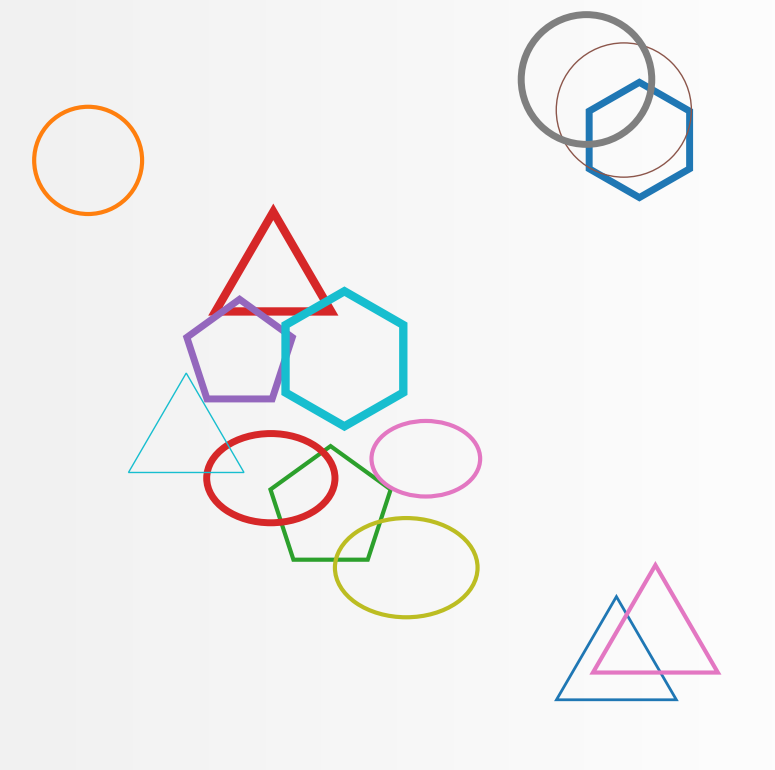[{"shape": "triangle", "thickness": 1, "radius": 0.45, "center": [0.795, 0.136]}, {"shape": "hexagon", "thickness": 2.5, "radius": 0.37, "center": [0.825, 0.818]}, {"shape": "circle", "thickness": 1.5, "radius": 0.35, "center": [0.114, 0.792]}, {"shape": "pentagon", "thickness": 1.5, "radius": 0.41, "center": [0.427, 0.339]}, {"shape": "oval", "thickness": 2.5, "radius": 0.41, "center": [0.349, 0.379]}, {"shape": "triangle", "thickness": 3, "radius": 0.43, "center": [0.353, 0.639]}, {"shape": "pentagon", "thickness": 2.5, "radius": 0.36, "center": [0.309, 0.54]}, {"shape": "circle", "thickness": 0.5, "radius": 0.44, "center": [0.805, 0.857]}, {"shape": "triangle", "thickness": 1.5, "radius": 0.47, "center": [0.846, 0.173]}, {"shape": "oval", "thickness": 1.5, "radius": 0.35, "center": [0.549, 0.404]}, {"shape": "circle", "thickness": 2.5, "radius": 0.42, "center": [0.757, 0.897]}, {"shape": "oval", "thickness": 1.5, "radius": 0.46, "center": [0.524, 0.263]}, {"shape": "hexagon", "thickness": 3, "radius": 0.44, "center": [0.444, 0.534]}, {"shape": "triangle", "thickness": 0.5, "radius": 0.43, "center": [0.24, 0.429]}]